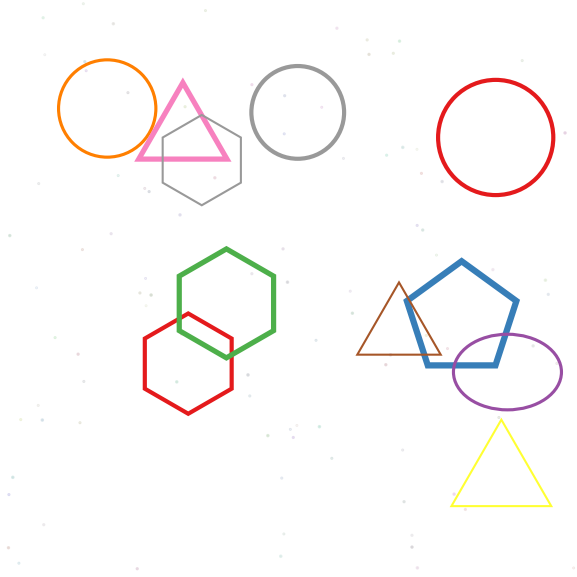[{"shape": "hexagon", "thickness": 2, "radius": 0.43, "center": [0.326, 0.369]}, {"shape": "circle", "thickness": 2, "radius": 0.5, "center": [0.858, 0.761]}, {"shape": "pentagon", "thickness": 3, "radius": 0.5, "center": [0.799, 0.447]}, {"shape": "hexagon", "thickness": 2.5, "radius": 0.47, "center": [0.392, 0.474]}, {"shape": "oval", "thickness": 1.5, "radius": 0.47, "center": [0.879, 0.355]}, {"shape": "circle", "thickness": 1.5, "radius": 0.42, "center": [0.186, 0.811]}, {"shape": "triangle", "thickness": 1, "radius": 0.5, "center": [0.868, 0.173]}, {"shape": "triangle", "thickness": 1, "radius": 0.42, "center": [0.691, 0.427]}, {"shape": "triangle", "thickness": 2.5, "radius": 0.44, "center": [0.317, 0.768]}, {"shape": "hexagon", "thickness": 1, "radius": 0.39, "center": [0.349, 0.722]}, {"shape": "circle", "thickness": 2, "radius": 0.4, "center": [0.516, 0.804]}]